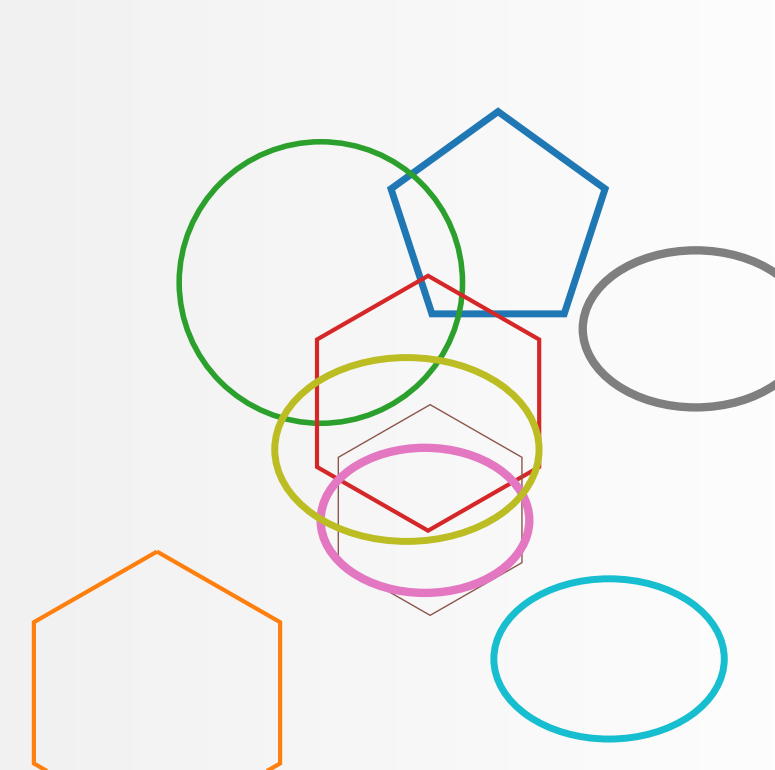[{"shape": "pentagon", "thickness": 2.5, "radius": 0.73, "center": [0.643, 0.71]}, {"shape": "hexagon", "thickness": 1.5, "radius": 0.92, "center": [0.203, 0.1]}, {"shape": "circle", "thickness": 2, "radius": 0.91, "center": [0.414, 0.633]}, {"shape": "hexagon", "thickness": 1.5, "radius": 0.83, "center": [0.552, 0.476]}, {"shape": "hexagon", "thickness": 0.5, "radius": 0.68, "center": [0.555, 0.338]}, {"shape": "oval", "thickness": 3, "radius": 0.67, "center": [0.548, 0.324]}, {"shape": "oval", "thickness": 3, "radius": 0.73, "center": [0.898, 0.573]}, {"shape": "oval", "thickness": 2.5, "radius": 0.85, "center": [0.525, 0.416]}, {"shape": "oval", "thickness": 2.5, "radius": 0.74, "center": [0.786, 0.144]}]